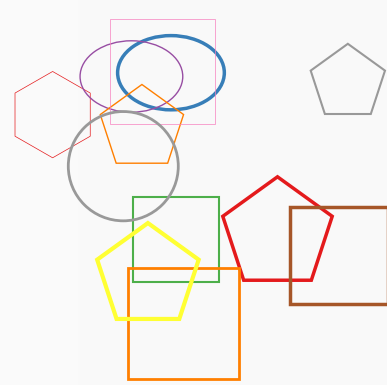[{"shape": "hexagon", "thickness": 0.5, "radius": 0.56, "center": [0.136, 0.702]}, {"shape": "pentagon", "thickness": 2.5, "radius": 0.74, "center": [0.716, 0.392]}, {"shape": "oval", "thickness": 2.5, "radius": 0.69, "center": [0.441, 0.811]}, {"shape": "square", "thickness": 1.5, "radius": 0.55, "center": [0.455, 0.378]}, {"shape": "oval", "thickness": 1, "radius": 0.66, "center": [0.339, 0.801]}, {"shape": "pentagon", "thickness": 1, "radius": 0.57, "center": [0.366, 0.668]}, {"shape": "square", "thickness": 2, "radius": 0.72, "center": [0.474, 0.159]}, {"shape": "pentagon", "thickness": 3, "radius": 0.69, "center": [0.382, 0.283]}, {"shape": "square", "thickness": 2.5, "radius": 0.63, "center": [0.874, 0.337]}, {"shape": "square", "thickness": 0.5, "radius": 0.68, "center": [0.419, 0.815]}, {"shape": "circle", "thickness": 2, "radius": 0.71, "center": [0.318, 0.568]}, {"shape": "pentagon", "thickness": 1.5, "radius": 0.5, "center": [0.898, 0.785]}]